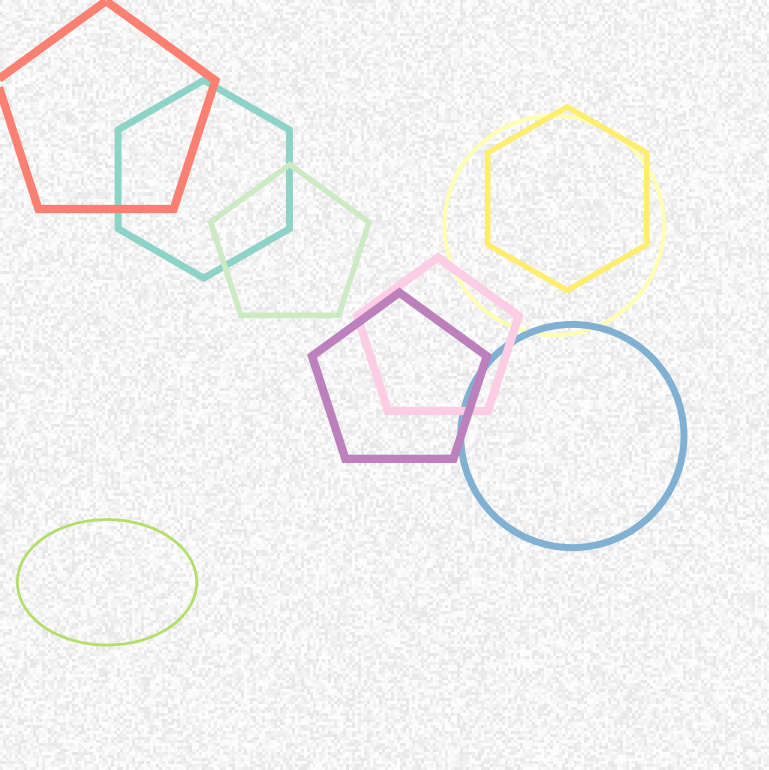[{"shape": "hexagon", "thickness": 2.5, "radius": 0.64, "center": [0.265, 0.767]}, {"shape": "circle", "thickness": 1.5, "radius": 0.71, "center": [0.72, 0.707]}, {"shape": "pentagon", "thickness": 3, "radius": 0.75, "center": [0.138, 0.849]}, {"shape": "circle", "thickness": 2.5, "radius": 0.72, "center": [0.743, 0.434]}, {"shape": "oval", "thickness": 1, "radius": 0.58, "center": [0.139, 0.244]}, {"shape": "pentagon", "thickness": 3, "radius": 0.55, "center": [0.569, 0.555]}, {"shape": "pentagon", "thickness": 3, "radius": 0.6, "center": [0.519, 0.501]}, {"shape": "pentagon", "thickness": 2, "radius": 0.54, "center": [0.376, 0.678]}, {"shape": "hexagon", "thickness": 2, "radius": 0.6, "center": [0.737, 0.742]}]